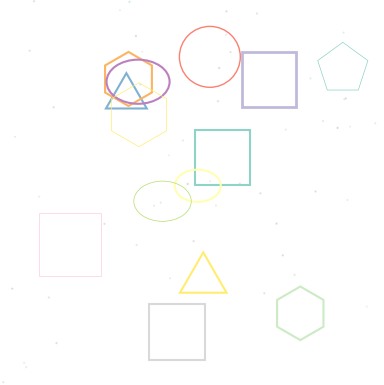[{"shape": "pentagon", "thickness": 0.5, "radius": 0.34, "center": [0.89, 0.822]}, {"shape": "square", "thickness": 1.5, "radius": 0.36, "center": [0.577, 0.591]}, {"shape": "oval", "thickness": 1.5, "radius": 0.3, "center": [0.514, 0.517]}, {"shape": "square", "thickness": 2, "radius": 0.36, "center": [0.699, 0.794]}, {"shape": "circle", "thickness": 1, "radius": 0.4, "center": [0.545, 0.852]}, {"shape": "triangle", "thickness": 1.5, "radius": 0.31, "center": [0.328, 0.749]}, {"shape": "hexagon", "thickness": 1.5, "radius": 0.35, "center": [0.334, 0.795]}, {"shape": "oval", "thickness": 0.5, "radius": 0.37, "center": [0.422, 0.477]}, {"shape": "square", "thickness": 0.5, "radius": 0.4, "center": [0.182, 0.365]}, {"shape": "square", "thickness": 1.5, "radius": 0.37, "center": [0.46, 0.137]}, {"shape": "oval", "thickness": 1.5, "radius": 0.41, "center": [0.359, 0.788]}, {"shape": "hexagon", "thickness": 1.5, "radius": 0.35, "center": [0.78, 0.186]}, {"shape": "hexagon", "thickness": 0.5, "radius": 0.41, "center": [0.361, 0.702]}, {"shape": "triangle", "thickness": 1.5, "radius": 0.35, "center": [0.528, 0.275]}]